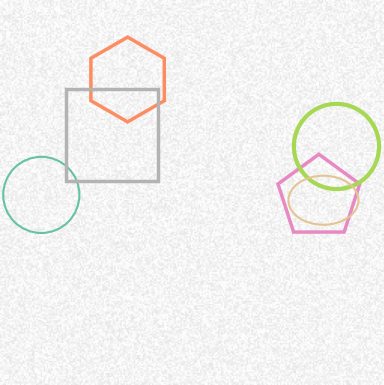[{"shape": "circle", "thickness": 1.5, "radius": 0.49, "center": [0.107, 0.494]}, {"shape": "hexagon", "thickness": 2.5, "radius": 0.55, "center": [0.331, 0.794]}, {"shape": "pentagon", "thickness": 2.5, "radius": 0.56, "center": [0.828, 0.488]}, {"shape": "circle", "thickness": 3, "radius": 0.55, "center": [0.874, 0.62]}, {"shape": "oval", "thickness": 1.5, "radius": 0.45, "center": [0.84, 0.48]}, {"shape": "square", "thickness": 2.5, "radius": 0.59, "center": [0.291, 0.65]}]